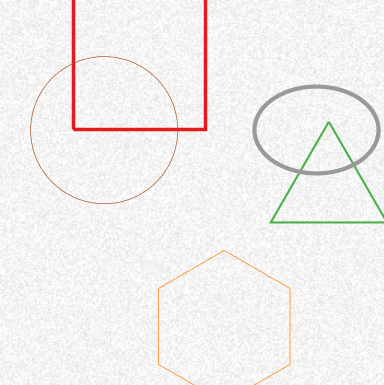[{"shape": "square", "thickness": 2.5, "radius": 0.86, "center": [0.361, 0.837]}, {"shape": "triangle", "thickness": 1.5, "radius": 0.87, "center": [0.854, 0.509]}, {"shape": "hexagon", "thickness": 0.5, "radius": 0.99, "center": [0.583, 0.152]}, {"shape": "circle", "thickness": 0.5, "radius": 0.96, "center": [0.271, 0.662]}, {"shape": "oval", "thickness": 3, "radius": 0.81, "center": [0.822, 0.662]}]